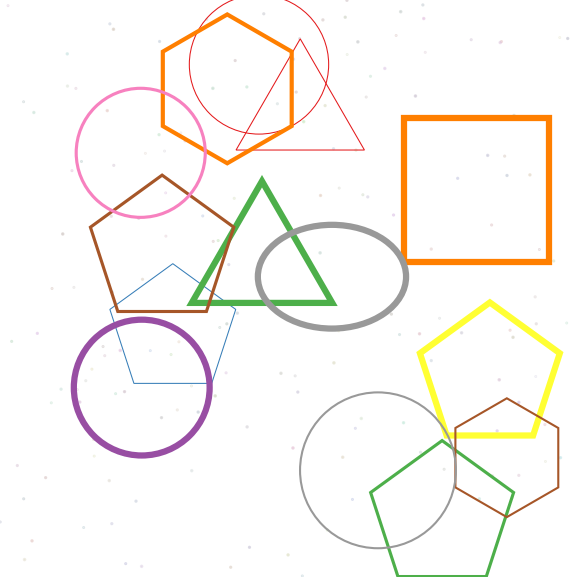[{"shape": "triangle", "thickness": 0.5, "radius": 0.64, "center": [0.52, 0.804]}, {"shape": "circle", "thickness": 0.5, "radius": 0.6, "center": [0.448, 0.888]}, {"shape": "pentagon", "thickness": 0.5, "radius": 0.57, "center": [0.299, 0.428]}, {"shape": "pentagon", "thickness": 1.5, "radius": 0.65, "center": [0.766, 0.106]}, {"shape": "triangle", "thickness": 3, "radius": 0.7, "center": [0.454, 0.545]}, {"shape": "circle", "thickness": 3, "radius": 0.59, "center": [0.245, 0.328]}, {"shape": "hexagon", "thickness": 2, "radius": 0.64, "center": [0.394, 0.845]}, {"shape": "square", "thickness": 3, "radius": 0.63, "center": [0.825, 0.67]}, {"shape": "pentagon", "thickness": 3, "radius": 0.64, "center": [0.848, 0.348]}, {"shape": "pentagon", "thickness": 1.5, "radius": 0.65, "center": [0.281, 0.565]}, {"shape": "hexagon", "thickness": 1, "radius": 0.51, "center": [0.878, 0.207]}, {"shape": "circle", "thickness": 1.5, "radius": 0.56, "center": [0.244, 0.735]}, {"shape": "oval", "thickness": 3, "radius": 0.64, "center": [0.575, 0.52]}, {"shape": "circle", "thickness": 1, "radius": 0.67, "center": [0.654, 0.185]}]